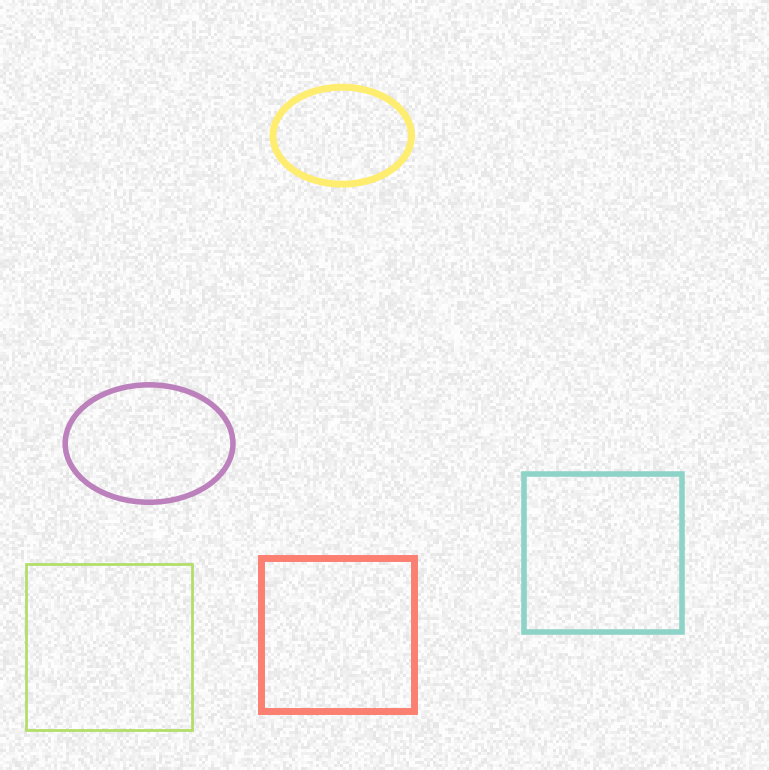[{"shape": "square", "thickness": 2, "radius": 0.51, "center": [0.783, 0.281]}, {"shape": "square", "thickness": 2.5, "radius": 0.5, "center": [0.438, 0.176]}, {"shape": "square", "thickness": 1, "radius": 0.54, "center": [0.141, 0.16]}, {"shape": "oval", "thickness": 2, "radius": 0.54, "center": [0.194, 0.424]}, {"shape": "oval", "thickness": 2.5, "radius": 0.45, "center": [0.444, 0.824]}]